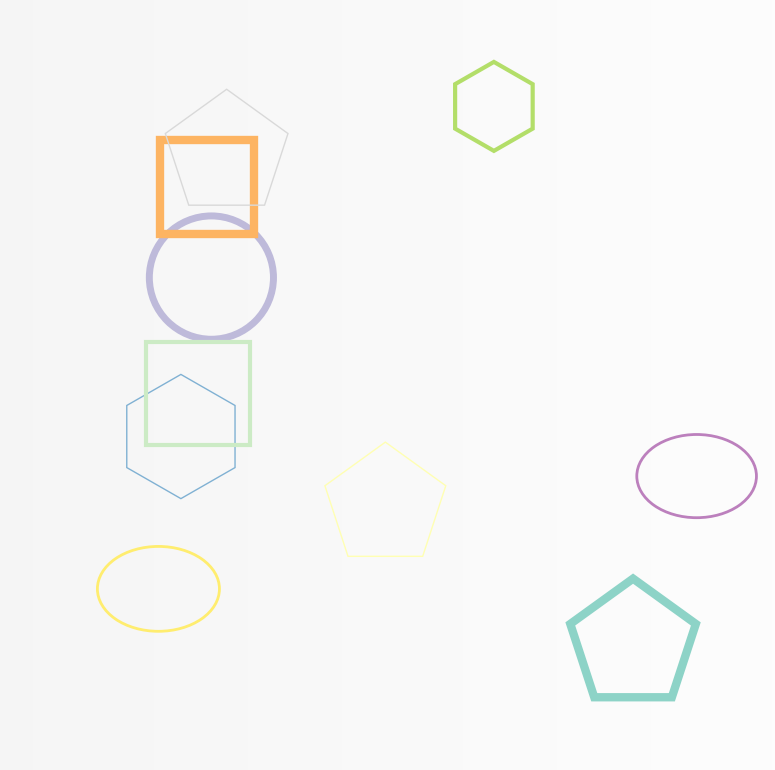[{"shape": "pentagon", "thickness": 3, "radius": 0.43, "center": [0.817, 0.163]}, {"shape": "pentagon", "thickness": 0.5, "radius": 0.41, "center": [0.497, 0.344]}, {"shape": "circle", "thickness": 2.5, "radius": 0.4, "center": [0.273, 0.639]}, {"shape": "hexagon", "thickness": 0.5, "radius": 0.4, "center": [0.233, 0.433]}, {"shape": "square", "thickness": 3, "radius": 0.31, "center": [0.267, 0.758]}, {"shape": "hexagon", "thickness": 1.5, "radius": 0.29, "center": [0.637, 0.862]}, {"shape": "pentagon", "thickness": 0.5, "radius": 0.42, "center": [0.292, 0.801]}, {"shape": "oval", "thickness": 1, "radius": 0.39, "center": [0.899, 0.382]}, {"shape": "square", "thickness": 1.5, "radius": 0.34, "center": [0.256, 0.489]}, {"shape": "oval", "thickness": 1, "radius": 0.39, "center": [0.204, 0.235]}]